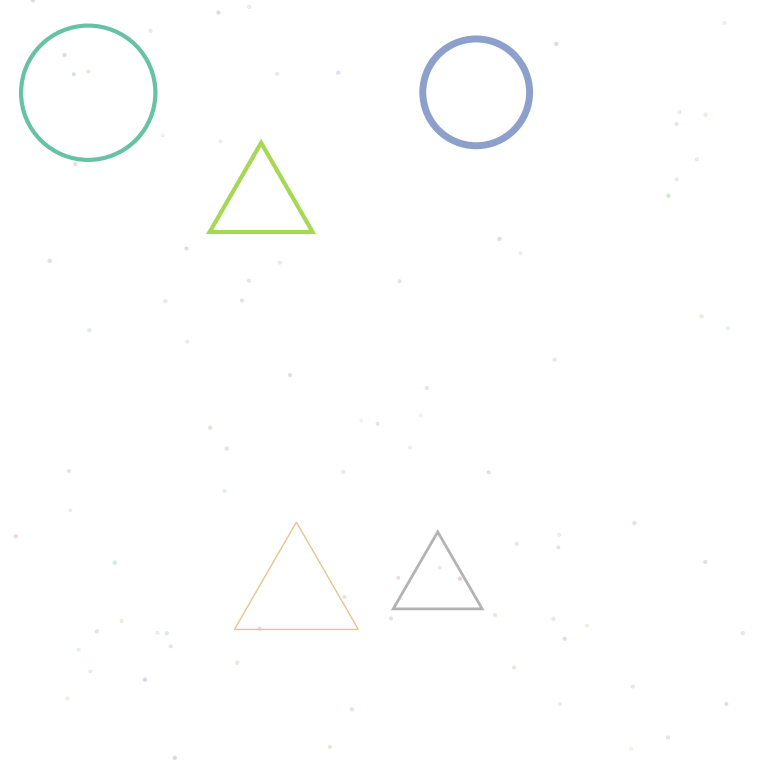[{"shape": "circle", "thickness": 1.5, "radius": 0.44, "center": [0.115, 0.88]}, {"shape": "circle", "thickness": 2.5, "radius": 0.35, "center": [0.618, 0.88]}, {"shape": "triangle", "thickness": 1.5, "radius": 0.39, "center": [0.339, 0.737]}, {"shape": "triangle", "thickness": 0.5, "radius": 0.46, "center": [0.385, 0.229]}, {"shape": "triangle", "thickness": 1, "radius": 0.33, "center": [0.568, 0.243]}]